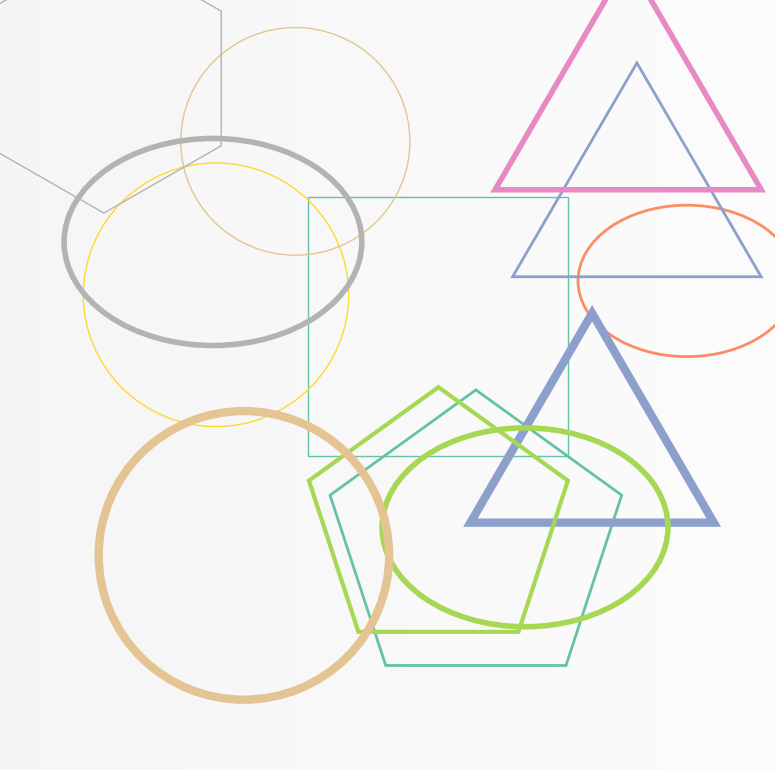[{"shape": "square", "thickness": 0.5, "radius": 0.84, "center": [0.566, 0.576]}, {"shape": "pentagon", "thickness": 1, "radius": 0.99, "center": [0.614, 0.296]}, {"shape": "oval", "thickness": 1, "radius": 0.7, "center": [0.886, 0.635]}, {"shape": "triangle", "thickness": 1, "radius": 0.93, "center": [0.822, 0.733]}, {"shape": "triangle", "thickness": 3, "radius": 0.91, "center": [0.764, 0.412]}, {"shape": "triangle", "thickness": 2, "radius": 0.99, "center": [0.811, 0.853]}, {"shape": "oval", "thickness": 2, "radius": 0.92, "center": [0.677, 0.315]}, {"shape": "pentagon", "thickness": 1.5, "radius": 0.88, "center": [0.566, 0.322]}, {"shape": "circle", "thickness": 0.5, "radius": 0.86, "center": [0.279, 0.617]}, {"shape": "circle", "thickness": 3, "radius": 0.94, "center": [0.315, 0.279]}, {"shape": "circle", "thickness": 0.5, "radius": 0.74, "center": [0.381, 0.816]}, {"shape": "oval", "thickness": 2, "radius": 0.96, "center": [0.275, 0.686]}, {"shape": "hexagon", "thickness": 0.5, "radius": 0.87, "center": [0.134, 0.898]}]